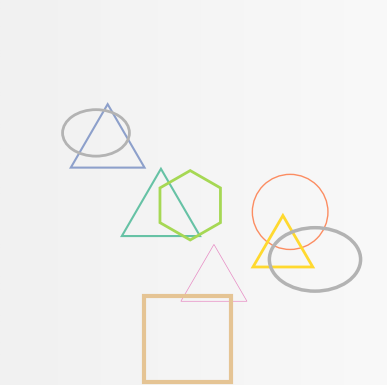[{"shape": "triangle", "thickness": 1.5, "radius": 0.58, "center": [0.415, 0.445]}, {"shape": "circle", "thickness": 1, "radius": 0.49, "center": [0.749, 0.45]}, {"shape": "triangle", "thickness": 1.5, "radius": 0.55, "center": [0.278, 0.62]}, {"shape": "triangle", "thickness": 0.5, "radius": 0.49, "center": [0.552, 0.267]}, {"shape": "hexagon", "thickness": 2, "radius": 0.45, "center": [0.491, 0.467]}, {"shape": "triangle", "thickness": 2, "radius": 0.45, "center": [0.73, 0.351]}, {"shape": "square", "thickness": 3, "radius": 0.56, "center": [0.484, 0.12]}, {"shape": "oval", "thickness": 2.5, "radius": 0.59, "center": [0.813, 0.326]}, {"shape": "oval", "thickness": 2, "radius": 0.43, "center": [0.248, 0.655]}]